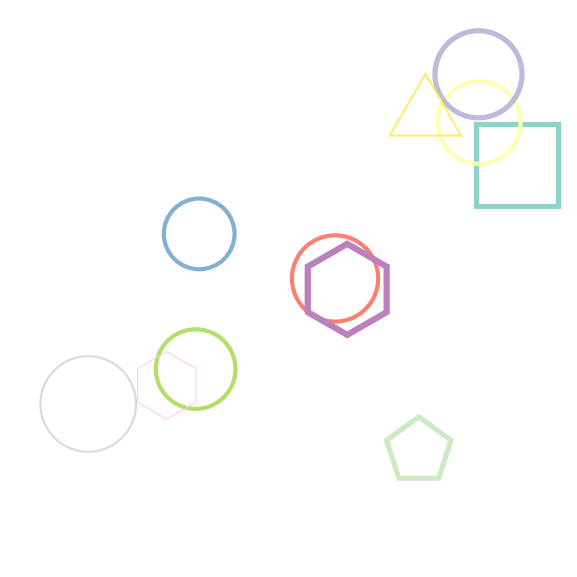[{"shape": "square", "thickness": 2.5, "radius": 0.36, "center": [0.895, 0.713]}, {"shape": "circle", "thickness": 2, "radius": 0.36, "center": [0.83, 0.787]}, {"shape": "circle", "thickness": 2.5, "radius": 0.38, "center": [0.829, 0.871]}, {"shape": "circle", "thickness": 2, "radius": 0.37, "center": [0.58, 0.517]}, {"shape": "circle", "thickness": 2, "radius": 0.31, "center": [0.345, 0.594]}, {"shape": "circle", "thickness": 2, "radius": 0.34, "center": [0.339, 0.36]}, {"shape": "hexagon", "thickness": 0.5, "radius": 0.29, "center": [0.289, 0.332]}, {"shape": "circle", "thickness": 1, "radius": 0.41, "center": [0.153, 0.3]}, {"shape": "hexagon", "thickness": 3, "radius": 0.39, "center": [0.601, 0.498]}, {"shape": "pentagon", "thickness": 2.5, "radius": 0.29, "center": [0.725, 0.219]}, {"shape": "triangle", "thickness": 1, "radius": 0.36, "center": [0.737, 0.8]}]